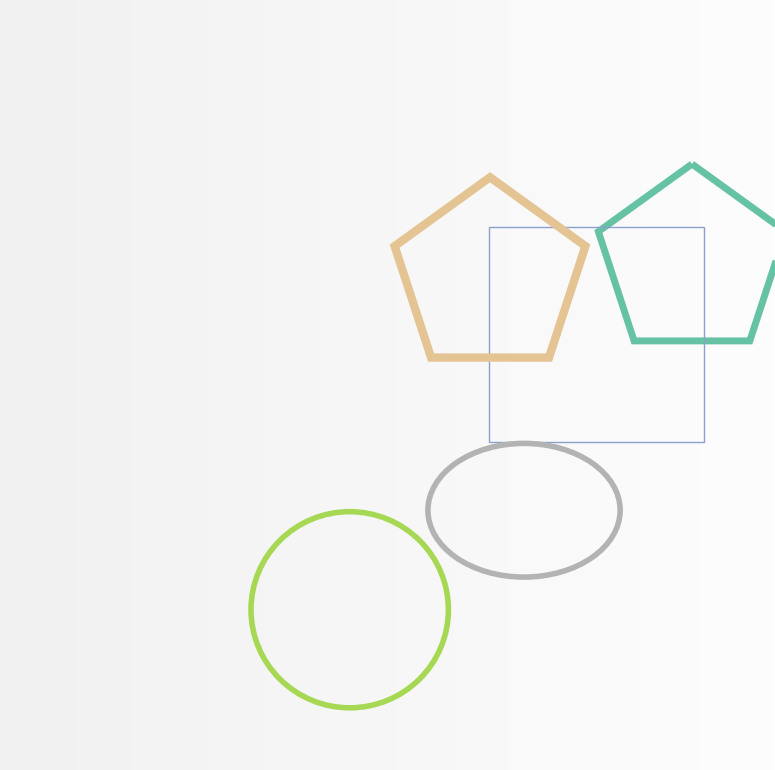[{"shape": "pentagon", "thickness": 2.5, "radius": 0.63, "center": [0.893, 0.66]}, {"shape": "square", "thickness": 0.5, "radius": 0.7, "center": [0.77, 0.566]}, {"shape": "circle", "thickness": 2, "radius": 0.64, "center": [0.451, 0.208]}, {"shape": "pentagon", "thickness": 3, "radius": 0.65, "center": [0.632, 0.64]}, {"shape": "oval", "thickness": 2, "radius": 0.62, "center": [0.676, 0.337]}]